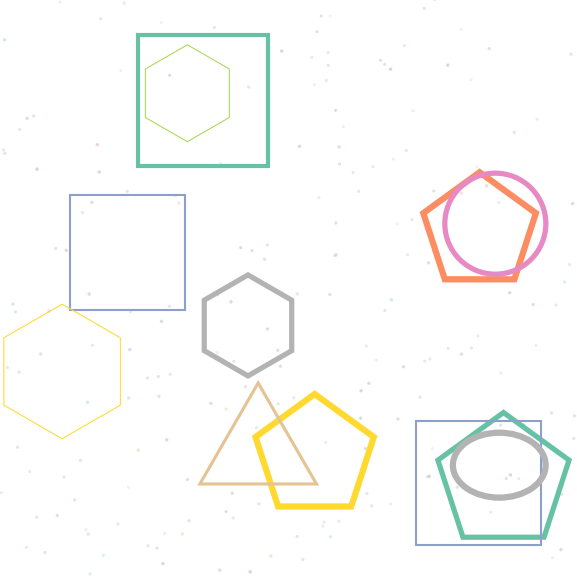[{"shape": "square", "thickness": 2, "radius": 0.57, "center": [0.352, 0.825]}, {"shape": "pentagon", "thickness": 2.5, "radius": 0.6, "center": [0.872, 0.165]}, {"shape": "pentagon", "thickness": 3, "radius": 0.51, "center": [0.83, 0.598]}, {"shape": "square", "thickness": 1, "radius": 0.54, "center": [0.829, 0.162]}, {"shape": "square", "thickness": 1, "radius": 0.5, "center": [0.221, 0.562]}, {"shape": "circle", "thickness": 2.5, "radius": 0.44, "center": [0.858, 0.612]}, {"shape": "hexagon", "thickness": 0.5, "radius": 0.42, "center": [0.324, 0.838]}, {"shape": "hexagon", "thickness": 0.5, "radius": 0.58, "center": [0.108, 0.356]}, {"shape": "pentagon", "thickness": 3, "radius": 0.54, "center": [0.545, 0.209]}, {"shape": "triangle", "thickness": 1.5, "radius": 0.58, "center": [0.447, 0.219]}, {"shape": "oval", "thickness": 3, "radius": 0.4, "center": [0.865, 0.194]}, {"shape": "hexagon", "thickness": 2.5, "radius": 0.44, "center": [0.429, 0.436]}]